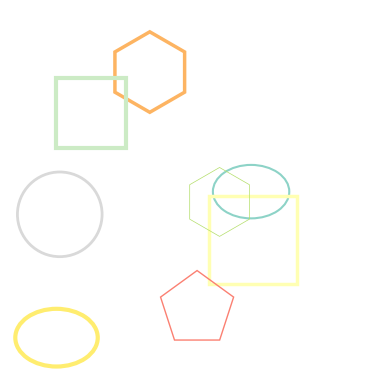[{"shape": "oval", "thickness": 1.5, "radius": 0.5, "center": [0.652, 0.502]}, {"shape": "square", "thickness": 2.5, "radius": 0.57, "center": [0.657, 0.376]}, {"shape": "pentagon", "thickness": 1, "radius": 0.5, "center": [0.512, 0.197]}, {"shape": "hexagon", "thickness": 2.5, "radius": 0.52, "center": [0.389, 0.813]}, {"shape": "hexagon", "thickness": 0.5, "radius": 0.45, "center": [0.57, 0.475]}, {"shape": "circle", "thickness": 2, "radius": 0.55, "center": [0.155, 0.443]}, {"shape": "square", "thickness": 3, "radius": 0.45, "center": [0.237, 0.706]}, {"shape": "oval", "thickness": 3, "radius": 0.54, "center": [0.147, 0.123]}]